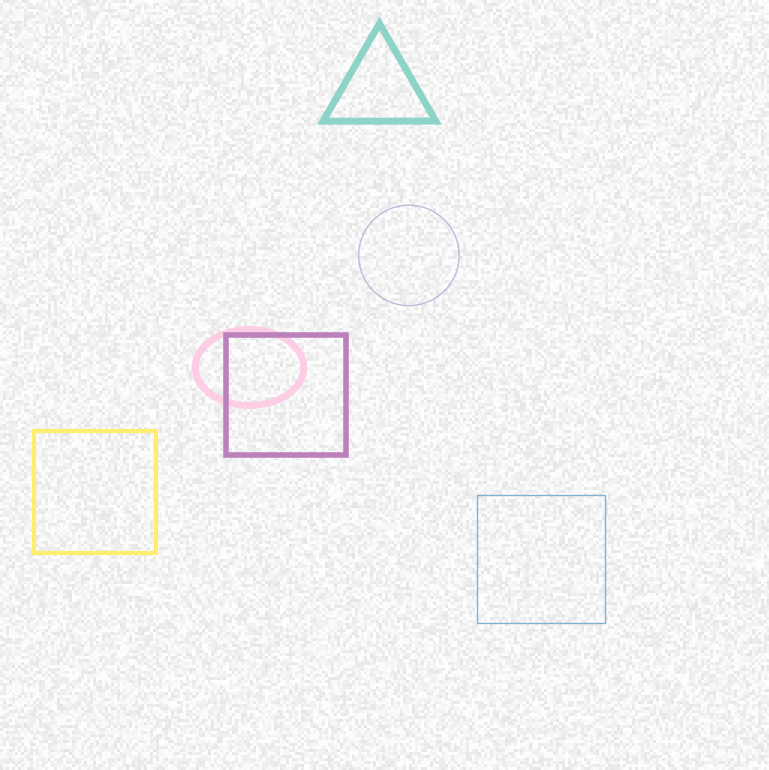[{"shape": "triangle", "thickness": 2.5, "radius": 0.42, "center": [0.493, 0.885]}, {"shape": "circle", "thickness": 0.5, "radius": 0.33, "center": [0.531, 0.668]}, {"shape": "square", "thickness": 0.5, "radius": 0.41, "center": [0.703, 0.274]}, {"shape": "oval", "thickness": 2.5, "radius": 0.35, "center": [0.324, 0.523]}, {"shape": "square", "thickness": 2, "radius": 0.39, "center": [0.371, 0.487]}, {"shape": "square", "thickness": 1.5, "radius": 0.4, "center": [0.123, 0.361]}]